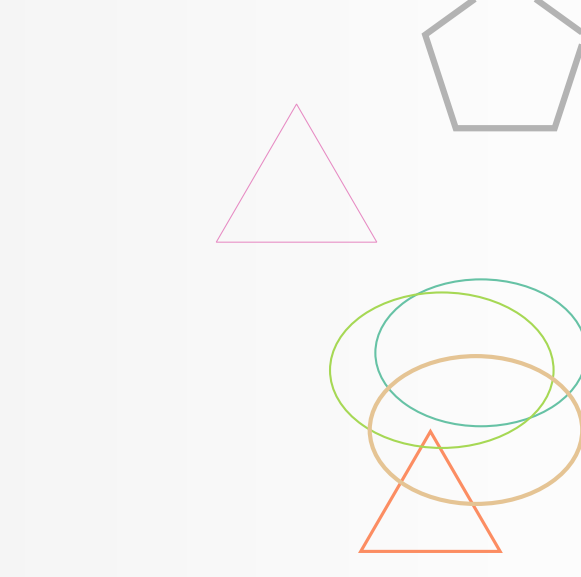[{"shape": "oval", "thickness": 1, "radius": 0.91, "center": [0.827, 0.388]}, {"shape": "triangle", "thickness": 1.5, "radius": 0.69, "center": [0.741, 0.114]}, {"shape": "triangle", "thickness": 0.5, "radius": 0.8, "center": [0.51, 0.66]}, {"shape": "oval", "thickness": 1, "radius": 0.96, "center": [0.76, 0.358]}, {"shape": "oval", "thickness": 2, "radius": 0.91, "center": [0.819, 0.255]}, {"shape": "pentagon", "thickness": 3, "radius": 0.72, "center": [0.869, 0.894]}]